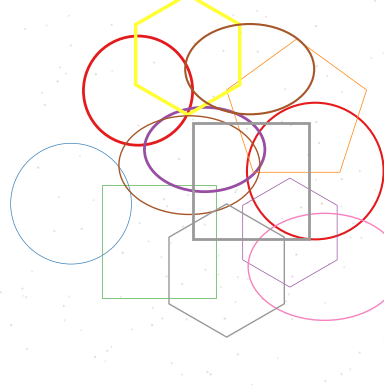[{"shape": "circle", "thickness": 2, "radius": 0.71, "center": [0.359, 0.765]}, {"shape": "circle", "thickness": 1.5, "radius": 0.89, "center": [0.819, 0.556]}, {"shape": "circle", "thickness": 0.5, "radius": 0.78, "center": [0.185, 0.471]}, {"shape": "square", "thickness": 0.5, "radius": 0.74, "center": [0.413, 0.372]}, {"shape": "hexagon", "thickness": 0.5, "radius": 0.71, "center": [0.753, 0.396]}, {"shape": "oval", "thickness": 2, "radius": 0.78, "center": [0.532, 0.612]}, {"shape": "pentagon", "thickness": 0.5, "radius": 0.96, "center": [0.77, 0.707]}, {"shape": "hexagon", "thickness": 2.5, "radius": 0.78, "center": [0.488, 0.858]}, {"shape": "oval", "thickness": 1, "radius": 0.92, "center": [0.492, 0.571]}, {"shape": "oval", "thickness": 1.5, "radius": 0.84, "center": [0.649, 0.82]}, {"shape": "oval", "thickness": 1, "radius": 0.99, "center": [0.843, 0.307]}, {"shape": "square", "thickness": 2, "radius": 0.75, "center": [0.652, 0.53]}, {"shape": "hexagon", "thickness": 1, "radius": 0.86, "center": [0.589, 0.297]}]